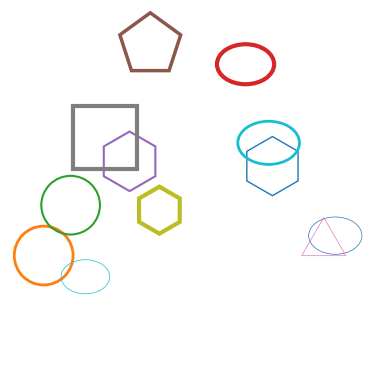[{"shape": "oval", "thickness": 0.5, "radius": 0.35, "center": [0.871, 0.388]}, {"shape": "hexagon", "thickness": 1, "radius": 0.38, "center": [0.708, 0.569]}, {"shape": "circle", "thickness": 2, "radius": 0.38, "center": [0.113, 0.336]}, {"shape": "circle", "thickness": 1.5, "radius": 0.38, "center": [0.183, 0.467]}, {"shape": "oval", "thickness": 3, "radius": 0.37, "center": [0.638, 0.833]}, {"shape": "hexagon", "thickness": 1.5, "radius": 0.39, "center": [0.337, 0.581]}, {"shape": "pentagon", "thickness": 2.5, "radius": 0.42, "center": [0.39, 0.884]}, {"shape": "triangle", "thickness": 0.5, "radius": 0.33, "center": [0.841, 0.369]}, {"shape": "square", "thickness": 3, "radius": 0.41, "center": [0.273, 0.643]}, {"shape": "hexagon", "thickness": 3, "radius": 0.3, "center": [0.414, 0.454]}, {"shape": "oval", "thickness": 0.5, "radius": 0.32, "center": [0.222, 0.281]}, {"shape": "oval", "thickness": 2, "radius": 0.4, "center": [0.698, 0.629]}]